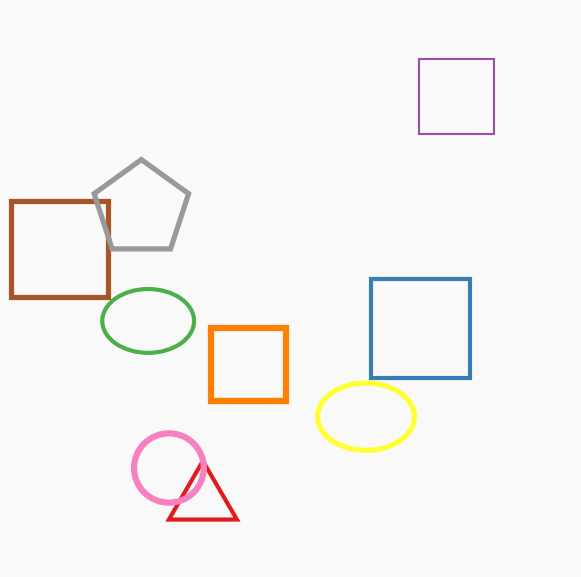[{"shape": "triangle", "thickness": 2, "radius": 0.34, "center": [0.349, 0.133]}, {"shape": "square", "thickness": 2, "radius": 0.43, "center": [0.724, 0.43]}, {"shape": "oval", "thickness": 2, "radius": 0.39, "center": [0.255, 0.443]}, {"shape": "square", "thickness": 1, "radius": 0.32, "center": [0.786, 0.832]}, {"shape": "square", "thickness": 3, "radius": 0.32, "center": [0.427, 0.368]}, {"shape": "oval", "thickness": 2.5, "radius": 0.42, "center": [0.63, 0.278]}, {"shape": "square", "thickness": 2.5, "radius": 0.41, "center": [0.103, 0.568]}, {"shape": "circle", "thickness": 3, "radius": 0.3, "center": [0.291, 0.189]}, {"shape": "pentagon", "thickness": 2.5, "radius": 0.43, "center": [0.243, 0.637]}]